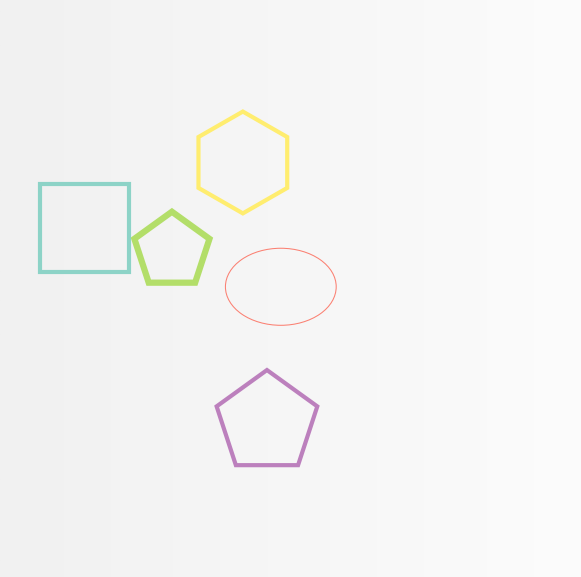[{"shape": "square", "thickness": 2, "radius": 0.38, "center": [0.145, 0.604]}, {"shape": "oval", "thickness": 0.5, "radius": 0.48, "center": [0.483, 0.503]}, {"shape": "pentagon", "thickness": 3, "radius": 0.34, "center": [0.296, 0.565]}, {"shape": "pentagon", "thickness": 2, "radius": 0.46, "center": [0.459, 0.267]}, {"shape": "hexagon", "thickness": 2, "radius": 0.44, "center": [0.418, 0.718]}]